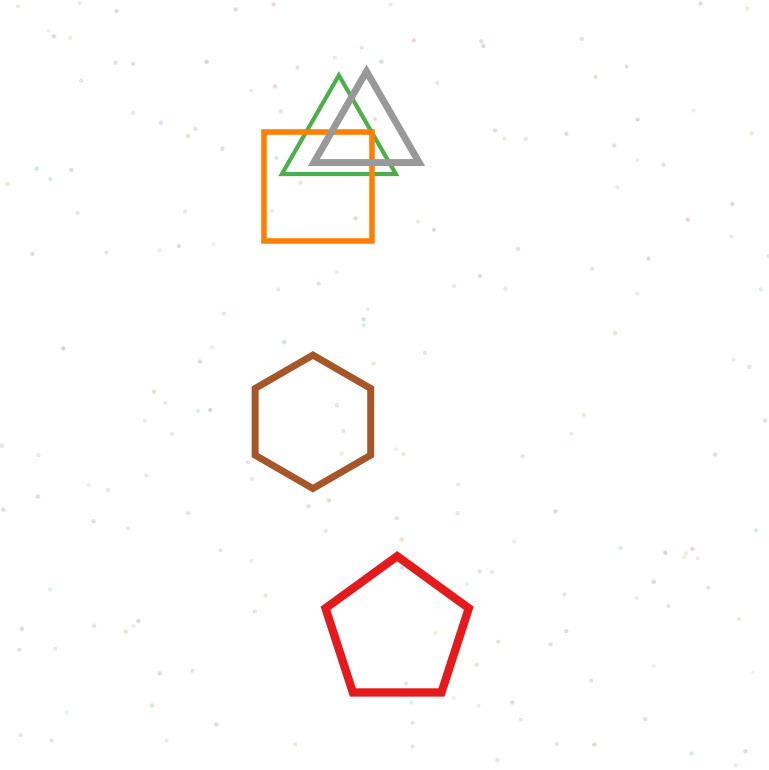[{"shape": "pentagon", "thickness": 3, "radius": 0.49, "center": [0.516, 0.18]}, {"shape": "triangle", "thickness": 1.5, "radius": 0.43, "center": [0.44, 0.817]}, {"shape": "square", "thickness": 2, "radius": 0.35, "center": [0.413, 0.758]}, {"shape": "hexagon", "thickness": 2.5, "radius": 0.43, "center": [0.406, 0.452]}, {"shape": "triangle", "thickness": 2.5, "radius": 0.39, "center": [0.476, 0.828]}]